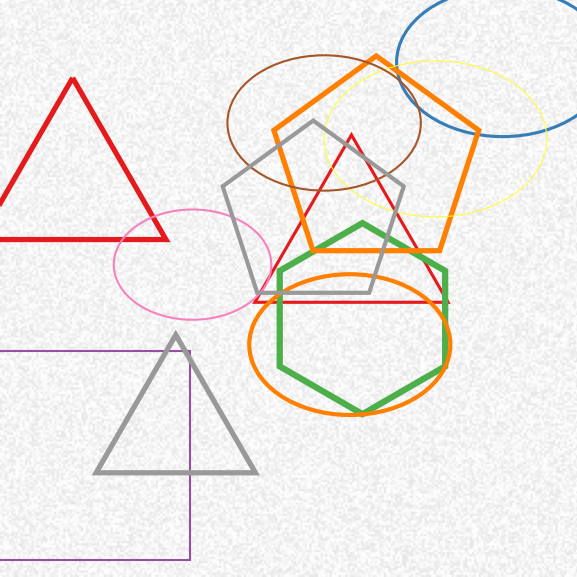[{"shape": "triangle", "thickness": 1.5, "radius": 0.97, "center": [0.609, 0.572]}, {"shape": "triangle", "thickness": 2.5, "radius": 0.93, "center": [0.126, 0.678]}, {"shape": "oval", "thickness": 1.5, "radius": 0.92, "center": [0.87, 0.891]}, {"shape": "hexagon", "thickness": 3, "radius": 0.83, "center": [0.628, 0.447]}, {"shape": "square", "thickness": 1, "radius": 0.91, "center": [0.148, 0.211]}, {"shape": "pentagon", "thickness": 2.5, "radius": 0.93, "center": [0.652, 0.716]}, {"shape": "oval", "thickness": 2, "radius": 0.87, "center": [0.606, 0.402]}, {"shape": "oval", "thickness": 0.5, "radius": 0.96, "center": [0.754, 0.759]}, {"shape": "oval", "thickness": 1, "radius": 0.84, "center": [0.561, 0.786]}, {"shape": "oval", "thickness": 1, "radius": 0.68, "center": [0.333, 0.541]}, {"shape": "triangle", "thickness": 2.5, "radius": 0.8, "center": [0.304, 0.26]}, {"shape": "pentagon", "thickness": 2, "radius": 0.82, "center": [0.542, 0.626]}]